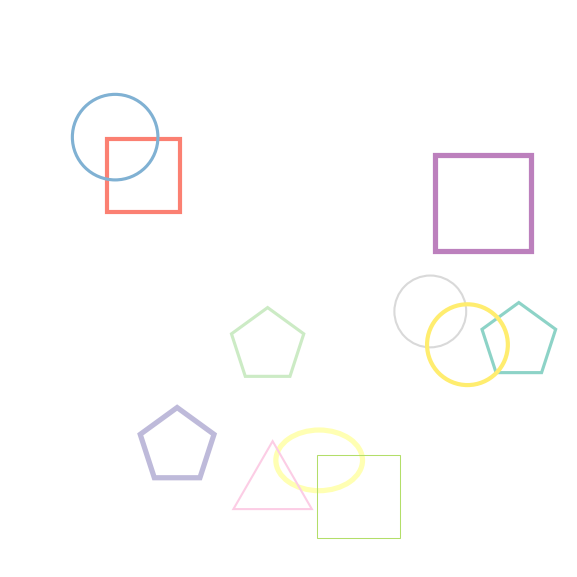[{"shape": "pentagon", "thickness": 1.5, "radius": 0.34, "center": [0.898, 0.408]}, {"shape": "oval", "thickness": 2.5, "radius": 0.38, "center": [0.553, 0.202]}, {"shape": "pentagon", "thickness": 2.5, "radius": 0.34, "center": [0.307, 0.226]}, {"shape": "square", "thickness": 2, "radius": 0.31, "center": [0.248, 0.695]}, {"shape": "circle", "thickness": 1.5, "radius": 0.37, "center": [0.199, 0.762]}, {"shape": "square", "thickness": 0.5, "radius": 0.36, "center": [0.621, 0.139]}, {"shape": "triangle", "thickness": 1, "radius": 0.39, "center": [0.472, 0.157]}, {"shape": "circle", "thickness": 1, "radius": 0.31, "center": [0.745, 0.46]}, {"shape": "square", "thickness": 2.5, "radius": 0.42, "center": [0.837, 0.648]}, {"shape": "pentagon", "thickness": 1.5, "radius": 0.33, "center": [0.463, 0.401]}, {"shape": "circle", "thickness": 2, "radius": 0.35, "center": [0.809, 0.402]}]